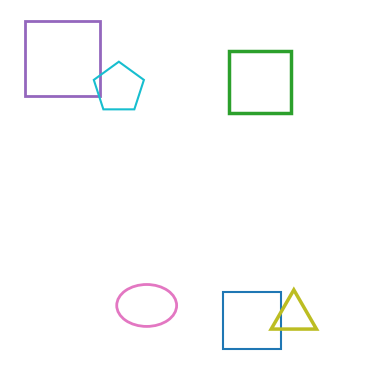[{"shape": "square", "thickness": 1.5, "radius": 0.38, "center": [0.655, 0.168]}, {"shape": "square", "thickness": 2.5, "radius": 0.4, "center": [0.674, 0.786]}, {"shape": "square", "thickness": 2, "radius": 0.49, "center": [0.161, 0.848]}, {"shape": "oval", "thickness": 2, "radius": 0.39, "center": [0.381, 0.207]}, {"shape": "triangle", "thickness": 2.5, "radius": 0.34, "center": [0.763, 0.179]}, {"shape": "pentagon", "thickness": 1.5, "radius": 0.34, "center": [0.309, 0.771]}]